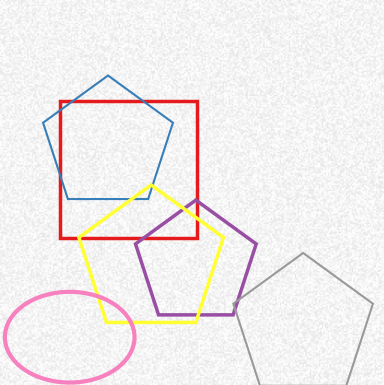[{"shape": "square", "thickness": 2.5, "radius": 0.89, "center": [0.334, 0.56]}, {"shape": "pentagon", "thickness": 1.5, "radius": 0.89, "center": [0.281, 0.626]}, {"shape": "pentagon", "thickness": 2.5, "radius": 0.82, "center": [0.509, 0.315]}, {"shape": "pentagon", "thickness": 2.5, "radius": 0.99, "center": [0.393, 0.322]}, {"shape": "oval", "thickness": 3, "radius": 0.84, "center": [0.181, 0.124]}, {"shape": "pentagon", "thickness": 1.5, "radius": 0.95, "center": [0.787, 0.152]}]